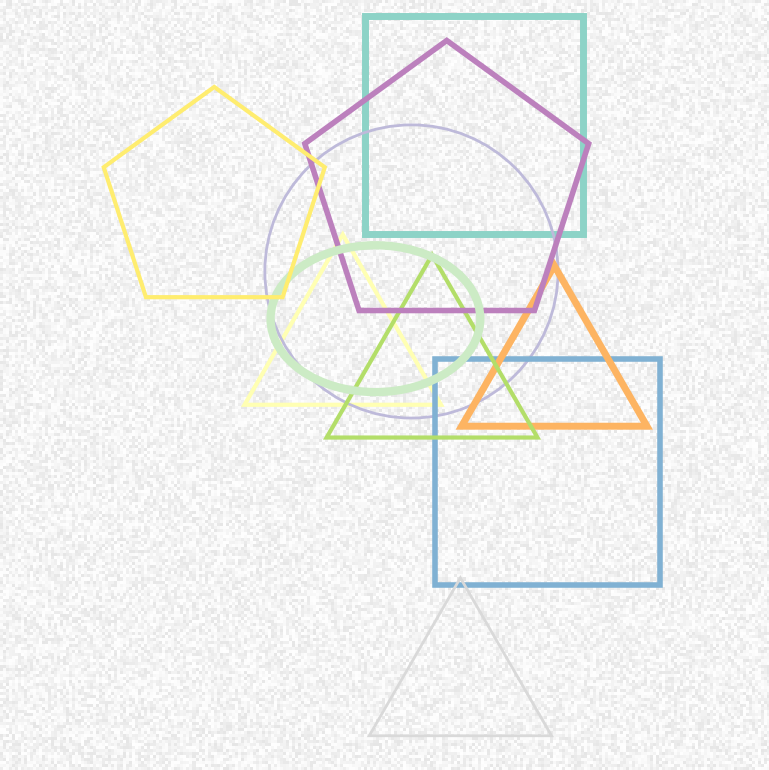[{"shape": "square", "thickness": 2.5, "radius": 0.71, "center": [0.616, 0.837]}, {"shape": "triangle", "thickness": 1.5, "radius": 0.74, "center": [0.445, 0.548]}, {"shape": "circle", "thickness": 1, "radius": 0.95, "center": [0.534, 0.647]}, {"shape": "square", "thickness": 2, "radius": 0.73, "center": [0.711, 0.387]}, {"shape": "triangle", "thickness": 2.5, "radius": 0.69, "center": [0.72, 0.516]}, {"shape": "triangle", "thickness": 1.5, "radius": 0.79, "center": [0.561, 0.511]}, {"shape": "triangle", "thickness": 1, "radius": 0.68, "center": [0.598, 0.113]}, {"shape": "pentagon", "thickness": 2, "radius": 0.97, "center": [0.58, 0.754]}, {"shape": "oval", "thickness": 3, "radius": 0.68, "center": [0.488, 0.586]}, {"shape": "pentagon", "thickness": 1.5, "radius": 0.75, "center": [0.278, 0.736]}]